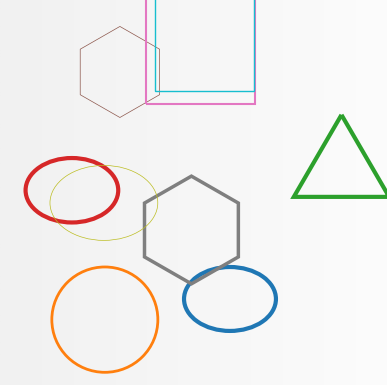[{"shape": "oval", "thickness": 3, "radius": 0.59, "center": [0.594, 0.223]}, {"shape": "circle", "thickness": 2, "radius": 0.68, "center": [0.271, 0.17]}, {"shape": "triangle", "thickness": 3, "radius": 0.71, "center": [0.881, 0.56]}, {"shape": "oval", "thickness": 3, "radius": 0.6, "center": [0.186, 0.506]}, {"shape": "hexagon", "thickness": 0.5, "radius": 0.59, "center": [0.309, 0.813]}, {"shape": "square", "thickness": 1.5, "radius": 0.7, "center": [0.517, 0.871]}, {"shape": "hexagon", "thickness": 2.5, "radius": 0.7, "center": [0.494, 0.403]}, {"shape": "oval", "thickness": 0.5, "radius": 0.7, "center": [0.268, 0.473]}, {"shape": "square", "thickness": 1, "radius": 0.64, "center": [0.527, 0.892]}]